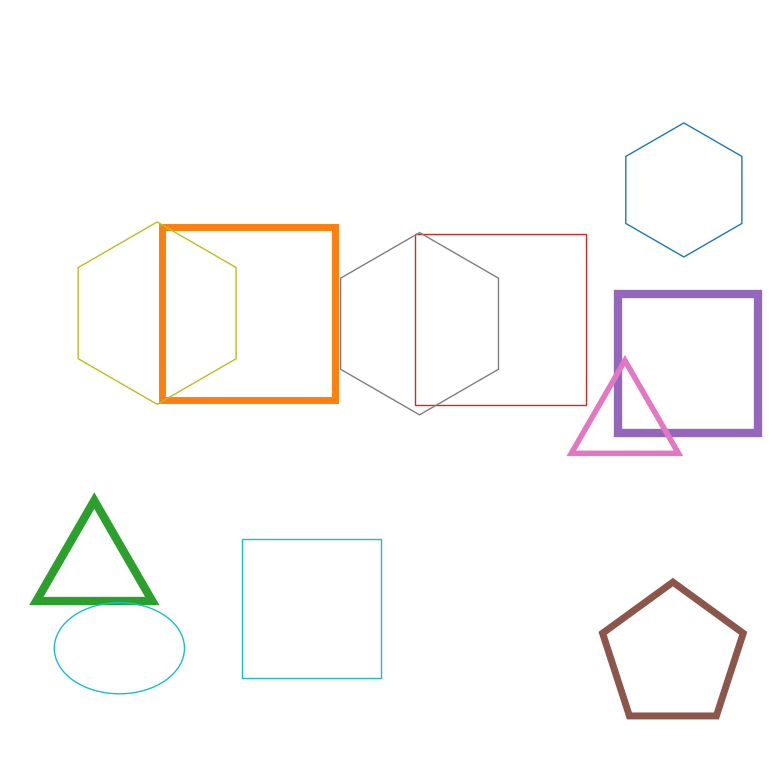[{"shape": "hexagon", "thickness": 0.5, "radius": 0.44, "center": [0.888, 0.753]}, {"shape": "square", "thickness": 2.5, "radius": 0.56, "center": [0.323, 0.593]}, {"shape": "triangle", "thickness": 3, "radius": 0.43, "center": [0.122, 0.263]}, {"shape": "square", "thickness": 0.5, "radius": 0.56, "center": [0.65, 0.585]}, {"shape": "square", "thickness": 3, "radius": 0.45, "center": [0.893, 0.528]}, {"shape": "pentagon", "thickness": 2.5, "radius": 0.48, "center": [0.874, 0.148]}, {"shape": "triangle", "thickness": 2, "radius": 0.4, "center": [0.812, 0.451]}, {"shape": "hexagon", "thickness": 0.5, "radius": 0.59, "center": [0.545, 0.58]}, {"shape": "hexagon", "thickness": 0.5, "radius": 0.59, "center": [0.204, 0.593]}, {"shape": "square", "thickness": 0.5, "radius": 0.45, "center": [0.405, 0.21]}, {"shape": "oval", "thickness": 0.5, "radius": 0.42, "center": [0.155, 0.158]}]